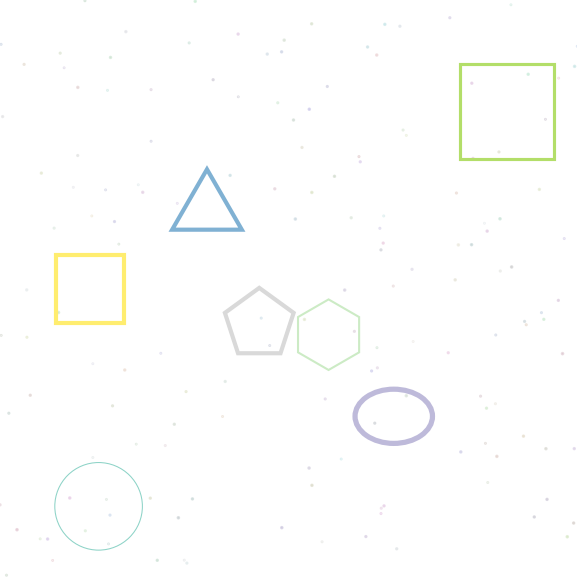[{"shape": "circle", "thickness": 0.5, "radius": 0.38, "center": [0.171, 0.122]}, {"shape": "oval", "thickness": 2.5, "radius": 0.34, "center": [0.682, 0.278]}, {"shape": "triangle", "thickness": 2, "radius": 0.35, "center": [0.358, 0.636]}, {"shape": "square", "thickness": 1.5, "radius": 0.41, "center": [0.878, 0.807]}, {"shape": "pentagon", "thickness": 2, "radius": 0.31, "center": [0.449, 0.438]}, {"shape": "hexagon", "thickness": 1, "radius": 0.31, "center": [0.569, 0.42]}, {"shape": "square", "thickness": 2, "radius": 0.29, "center": [0.156, 0.498]}]